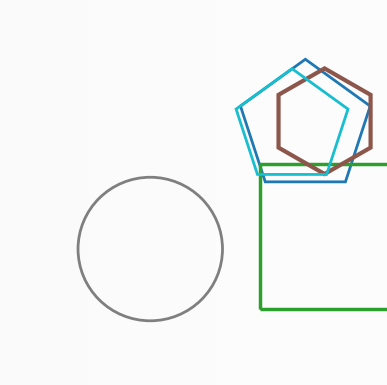[{"shape": "pentagon", "thickness": 2, "radius": 0.88, "center": [0.788, 0.67]}, {"shape": "square", "thickness": 2.5, "radius": 0.94, "center": [0.861, 0.385]}, {"shape": "hexagon", "thickness": 3, "radius": 0.69, "center": [0.838, 0.685]}, {"shape": "circle", "thickness": 2, "radius": 0.93, "center": [0.388, 0.353]}, {"shape": "pentagon", "thickness": 2, "radius": 0.76, "center": [0.754, 0.67]}]